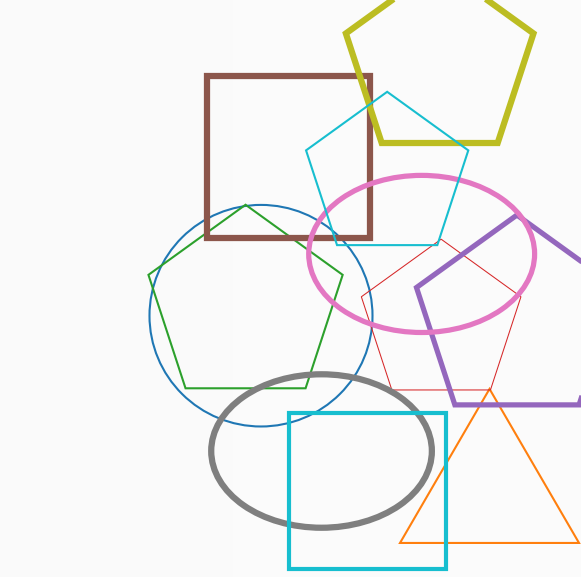[{"shape": "circle", "thickness": 1, "radius": 0.96, "center": [0.449, 0.452]}, {"shape": "triangle", "thickness": 1, "radius": 0.89, "center": [0.842, 0.148]}, {"shape": "pentagon", "thickness": 1, "radius": 0.88, "center": [0.422, 0.469]}, {"shape": "pentagon", "thickness": 0.5, "radius": 0.72, "center": [0.759, 0.441]}, {"shape": "pentagon", "thickness": 2.5, "radius": 0.91, "center": [0.889, 0.445]}, {"shape": "square", "thickness": 3, "radius": 0.7, "center": [0.496, 0.728]}, {"shape": "oval", "thickness": 2.5, "radius": 0.97, "center": [0.725, 0.559]}, {"shape": "oval", "thickness": 3, "radius": 0.95, "center": [0.553, 0.218]}, {"shape": "pentagon", "thickness": 3, "radius": 0.85, "center": [0.756, 0.889]}, {"shape": "pentagon", "thickness": 1, "radius": 0.73, "center": [0.666, 0.693]}, {"shape": "square", "thickness": 2, "radius": 0.68, "center": [0.632, 0.149]}]